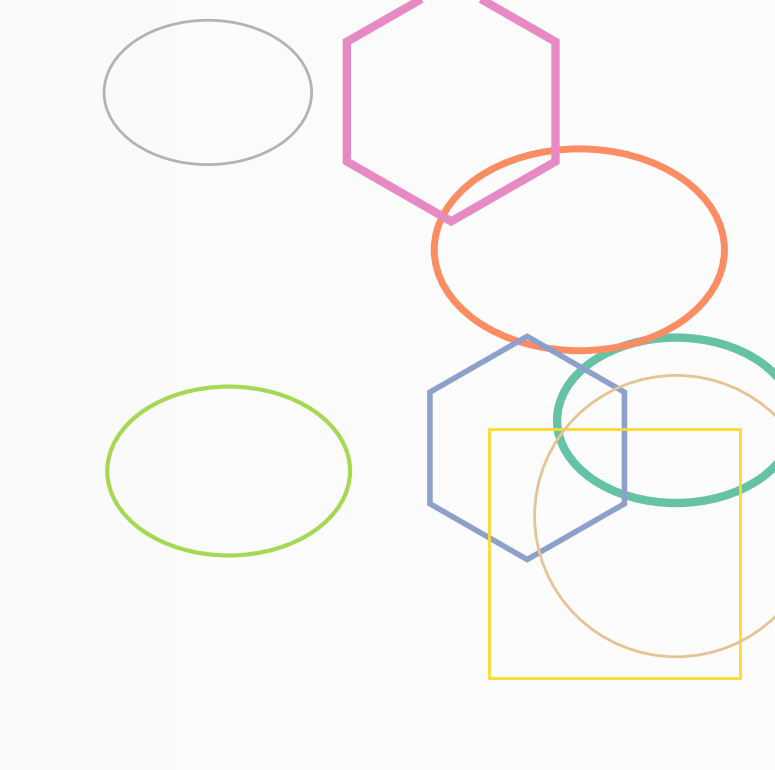[{"shape": "oval", "thickness": 3, "radius": 0.77, "center": [0.872, 0.454]}, {"shape": "oval", "thickness": 2.5, "radius": 0.94, "center": [0.748, 0.676]}, {"shape": "hexagon", "thickness": 2, "radius": 0.72, "center": [0.68, 0.418]}, {"shape": "hexagon", "thickness": 3, "radius": 0.78, "center": [0.582, 0.868]}, {"shape": "oval", "thickness": 1.5, "radius": 0.78, "center": [0.295, 0.388]}, {"shape": "square", "thickness": 1, "radius": 0.81, "center": [0.793, 0.281]}, {"shape": "circle", "thickness": 1, "radius": 0.91, "center": [0.873, 0.33]}, {"shape": "oval", "thickness": 1, "radius": 0.67, "center": [0.268, 0.88]}]